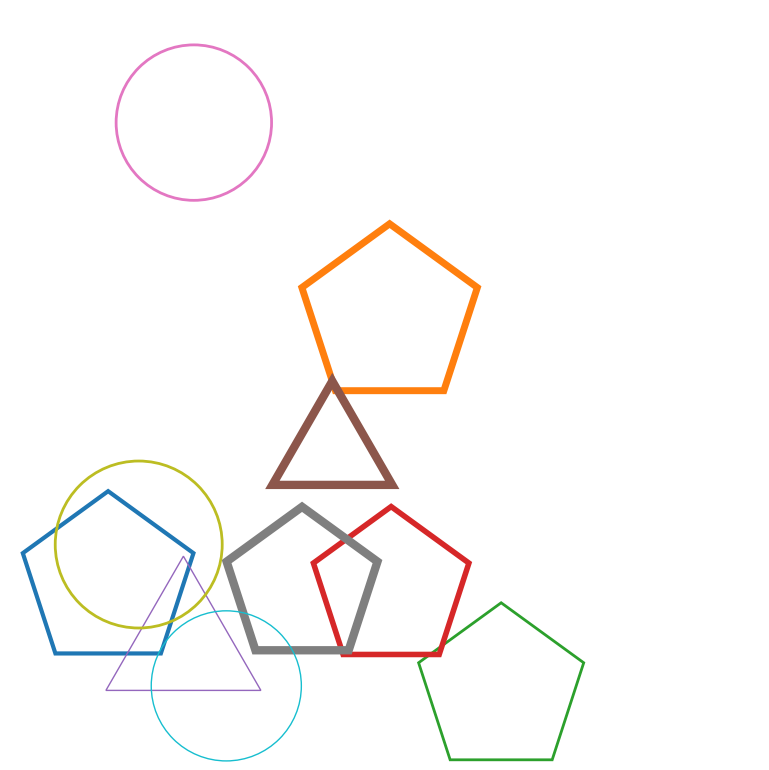[{"shape": "pentagon", "thickness": 1.5, "radius": 0.58, "center": [0.14, 0.246]}, {"shape": "pentagon", "thickness": 2.5, "radius": 0.6, "center": [0.506, 0.59]}, {"shape": "pentagon", "thickness": 1, "radius": 0.56, "center": [0.651, 0.104]}, {"shape": "pentagon", "thickness": 2, "radius": 0.53, "center": [0.508, 0.236]}, {"shape": "triangle", "thickness": 0.5, "radius": 0.58, "center": [0.238, 0.161]}, {"shape": "triangle", "thickness": 3, "radius": 0.45, "center": [0.432, 0.415]}, {"shape": "circle", "thickness": 1, "radius": 0.5, "center": [0.252, 0.841]}, {"shape": "pentagon", "thickness": 3, "radius": 0.51, "center": [0.392, 0.239]}, {"shape": "circle", "thickness": 1, "radius": 0.54, "center": [0.18, 0.293]}, {"shape": "circle", "thickness": 0.5, "radius": 0.49, "center": [0.294, 0.109]}]